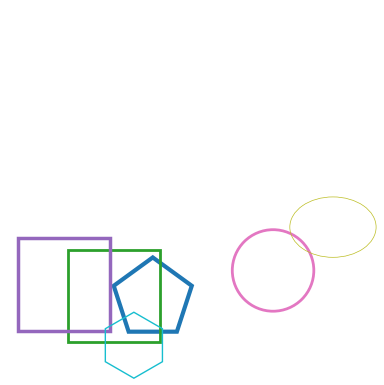[{"shape": "pentagon", "thickness": 3, "radius": 0.53, "center": [0.397, 0.225]}, {"shape": "square", "thickness": 2, "radius": 0.6, "center": [0.295, 0.23]}, {"shape": "square", "thickness": 2.5, "radius": 0.6, "center": [0.166, 0.261]}, {"shape": "circle", "thickness": 2, "radius": 0.53, "center": [0.709, 0.298]}, {"shape": "oval", "thickness": 0.5, "radius": 0.56, "center": [0.865, 0.41]}, {"shape": "hexagon", "thickness": 1, "radius": 0.43, "center": [0.348, 0.103]}]